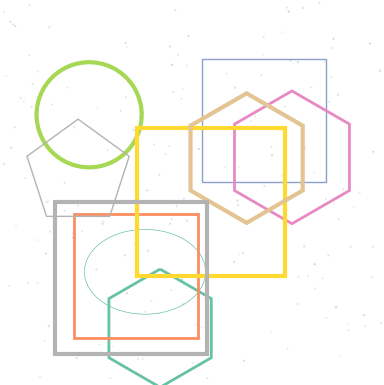[{"shape": "hexagon", "thickness": 2, "radius": 0.77, "center": [0.416, 0.148]}, {"shape": "oval", "thickness": 0.5, "radius": 0.79, "center": [0.377, 0.294]}, {"shape": "square", "thickness": 2, "radius": 0.81, "center": [0.353, 0.284]}, {"shape": "square", "thickness": 1, "radius": 0.8, "center": [0.687, 0.687]}, {"shape": "hexagon", "thickness": 2, "radius": 0.86, "center": [0.758, 0.591]}, {"shape": "circle", "thickness": 3, "radius": 0.68, "center": [0.232, 0.702]}, {"shape": "square", "thickness": 3, "radius": 0.96, "center": [0.547, 0.474]}, {"shape": "hexagon", "thickness": 3, "radius": 0.84, "center": [0.641, 0.589]}, {"shape": "square", "thickness": 3, "radius": 0.99, "center": [0.34, 0.278]}, {"shape": "pentagon", "thickness": 1, "radius": 0.7, "center": [0.203, 0.551]}]